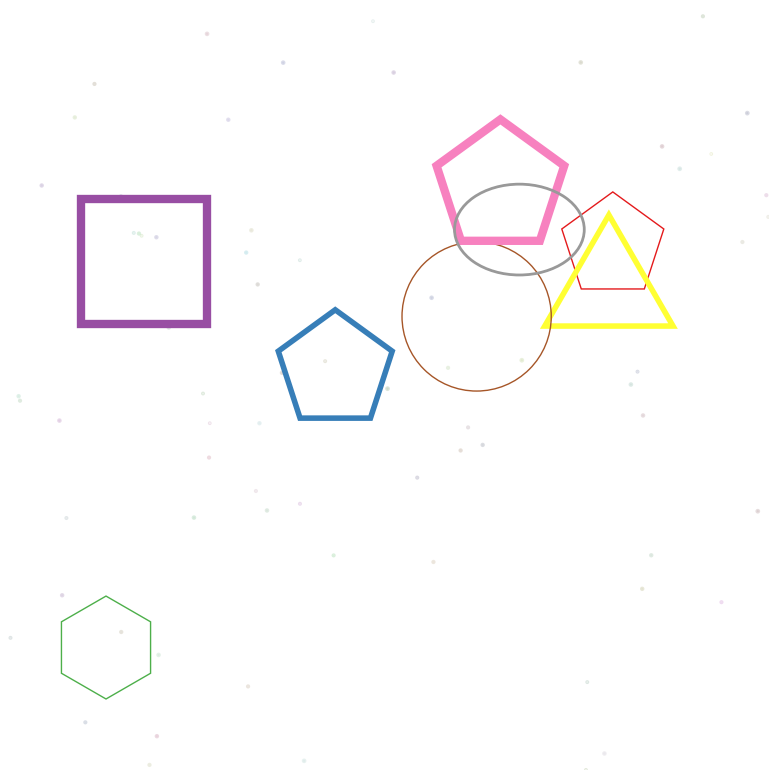[{"shape": "pentagon", "thickness": 0.5, "radius": 0.35, "center": [0.796, 0.681]}, {"shape": "pentagon", "thickness": 2, "radius": 0.39, "center": [0.435, 0.52]}, {"shape": "hexagon", "thickness": 0.5, "radius": 0.33, "center": [0.138, 0.159]}, {"shape": "square", "thickness": 3, "radius": 0.41, "center": [0.187, 0.66]}, {"shape": "triangle", "thickness": 2, "radius": 0.48, "center": [0.791, 0.625]}, {"shape": "circle", "thickness": 0.5, "radius": 0.48, "center": [0.619, 0.589]}, {"shape": "pentagon", "thickness": 3, "radius": 0.44, "center": [0.65, 0.758]}, {"shape": "oval", "thickness": 1, "radius": 0.42, "center": [0.675, 0.702]}]